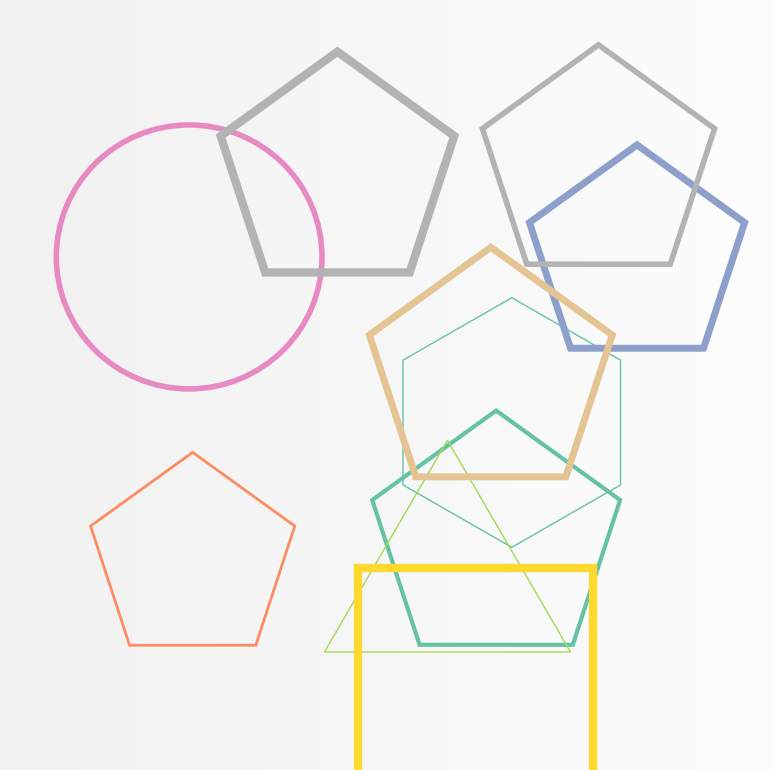[{"shape": "pentagon", "thickness": 1.5, "radius": 0.84, "center": [0.64, 0.299]}, {"shape": "hexagon", "thickness": 0.5, "radius": 0.81, "center": [0.66, 0.451]}, {"shape": "pentagon", "thickness": 1, "radius": 0.69, "center": [0.249, 0.274]}, {"shape": "pentagon", "thickness": 2.5, "radius": 0.73, "center": [0.822, 0.666]}, {"shape": "circle", "thickness": 2, "radius": 0.86, "center": [0.244, 0.666]}, {"shape": "triangle", "thickness": 0.5, "radius": 0.92, "center": [0.577, 0.245]}, {"shape": "square", "thickness": 3, "radius": 0.76, "center": [0.613, 0.11]}, {"shape": "pentagon", "thickness": 2.5, "radius": 0.82, "center": [0.633, 0.514]}, {"shape": "pentagon", "thickness": 2, "radius": 0.79, "center": [0.772, 0.784]}, {"shape": "pentagon", "thickness": 3, "radius": 0.79, "center": [0.435, 0.774]}]